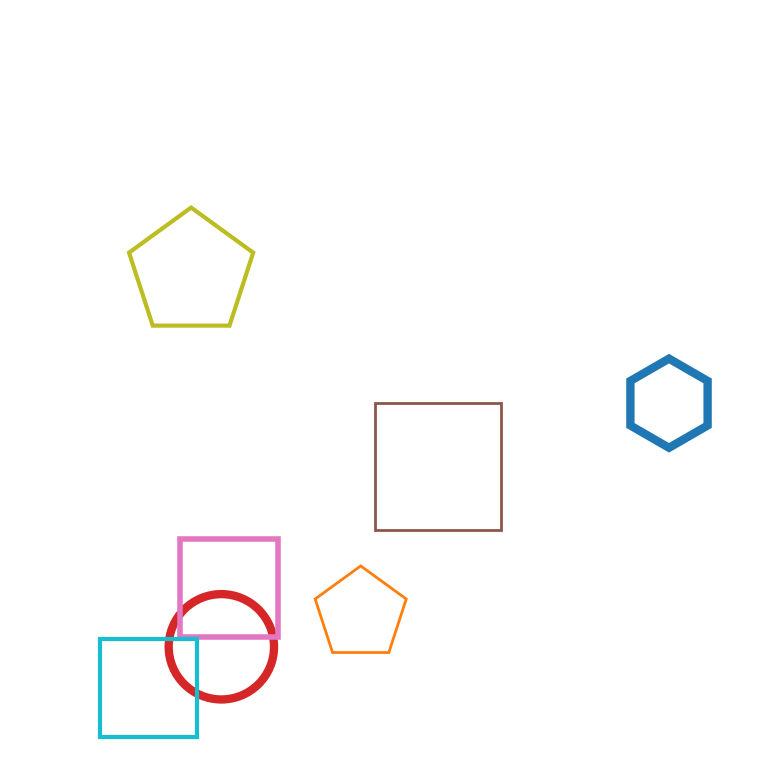[{"shape": "hexagon", "thickness": 3, "radius": 0.29, "center": [0.869, 0.476]}, {"shape": "pentagon", "thickness": 1, "radius": 0.31, "center": [0.468, 0.203]}, {"shape": "circle", "thickness": 3, "radius": 0.34, "center": [0.287, 0.16]}, {"shape": "square", "thickness": 1, "radius": 0.41, "center": [0.569, 0.394]}, {"shape": "square", "thickness": 2, "radius": 0.32, "center": [0.298, 0.236]}, {"shape": "pentagon", "thickness": 1.5, "radius": 0.42, "center": [0.248, 0.646]}, {"shape": "square", "thickness": 1.5, "radius": 0.32, "center": [0.193, 0.106]}]